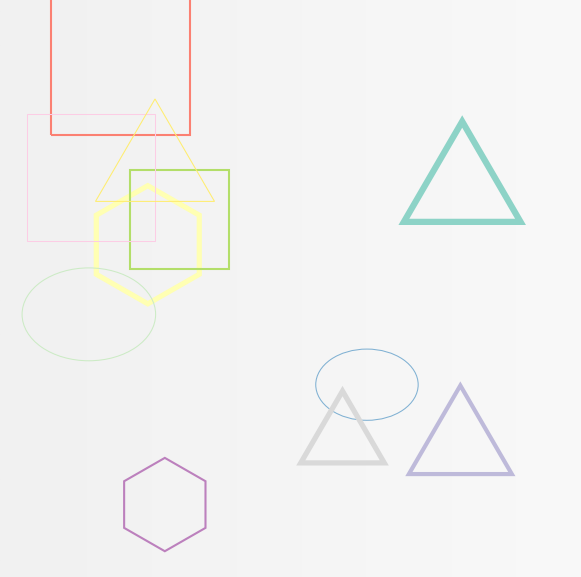[{"shape": "triangle", "thickness": 3, "radius": 0.58, "center": [0.795, 0.673]}, {"shape": "hexagon", "thickness": 2.5, "radius": 0.51, "center": [0.254, 0.575]}, {"shape": "triangle", "thickness": 2, "radius": 0.51, "center": [0.792, 0.229]}, {"shape": "square", "thickness": 1, "radius": 0.6, "center": [0.207, 0.884]}, {"shape": "oval", "thickness": 0.5, "radius": 0.44, "center": [0.631, 0.333]}, {"shape": "square", "thickness": 1, "radius": 0.43, "center": [0.309, 0.619]}, {"shape": "square", "thickness": 0.5, "radius": 0.55, "center": [0.156, 0.692]}, {"shape": "triangle", "thickness": 2.5, "radius": 0.41, "center": [0.589, 0.239]}, {"shape": "hexagon", "thickness": 1, "radius": 0.4, "center": [0.284, 0.125]}, {"shape": "oval", "thickness": 0.5, "radius": 0.57, "center": [0.153, 0.455]}, {"shape": "triangle", "thickness": 0.5, "radius": 0.59, "center": [0.267, 0.71]}]